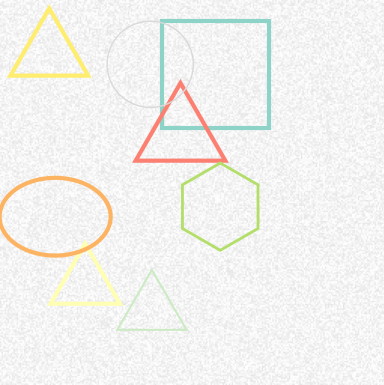[{"shape": "square", "thickness": 3, "radius": 0.69, "center": [0.559, 0.807]}, {"shape": "triangle", "thickness": 3, "radius": 0.52, "center": [0.221, 0.263]}, {"shape": "triangle", "thickness": 3, "radius": 0.67, "center": [0.469, 0.65]}, {"shape": "oval", "thickness": 3, "radius": 0.72, "center": [0.143, 0.437]}, {"shape": "hexagon", "thickness": 2, "radius": 0.57, "center": [0.572, 0.463]}, {"shape": "circle", "thickness": 1, "radius": 0.56, "center": [0.39, 0.833]}, {"shape": "triangle", "thickness": 1.5, "radius": 0.52, "center": [0.395, 0.195]}, {"shape": "triangle", "thickness": 3, "radius": 0.58, "center": [0.128, 0.862]}]